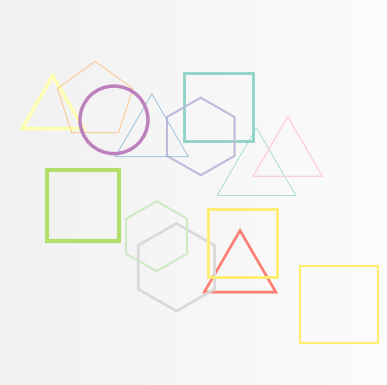[{"shape": "square", "thickness": 2, "radius": 0.45, "center": [0.563, 0.722]}, {"shape": "triangle", "thickness": 0.5, "radius": 0.59, "center": [0.662, 0.551]}, {"shape": "triangle", "thickness": 2.5, "radius": 0.46, "center": [0.136, 0.712]}, {"shape": "hexagon", "thickness": 1.5, "radius": 0.5, "center": [0.518, 0.646]}, {"shape": "triangle", "thickness": 2, "radius": 0.53, "center": [0.619, 0.295]}, {"shape": "triangle", "thickness": 0.5, "radius": 0.54, "center": [0.392, 0.647]}, {"shape": "pentagon", "thickness": 0.5, "radius": 0.51, "center": [0.246, 0.738]}, {"shape": "square", "thickness": 3, "radius": 0.46, "center": [0.215, 0.467]}, {"shape": "triangle", "thickness": 1, "radius": 0.52, "center": [0.743, 0.594]}, {"shape": "hexagon", "thickness": 2, "radius": 0.57, "center": [0.455, 0.306]}, {"shape": "circle", "thickness": 2.5, "radius": 0.44, "center": [0.294, 0.689]}, {"shape": "hexagon", "thickness": 1.5, "radius": 0.45, "center": [0.404, 0.386]}, {"shape": "square", "thickness": 2, "radius": 0.44, "center": [0.626, 0.369]}, {"shape": "square", "thickness": 1.5, "radius": 0.5, "center": [0.875, 0.208]}]